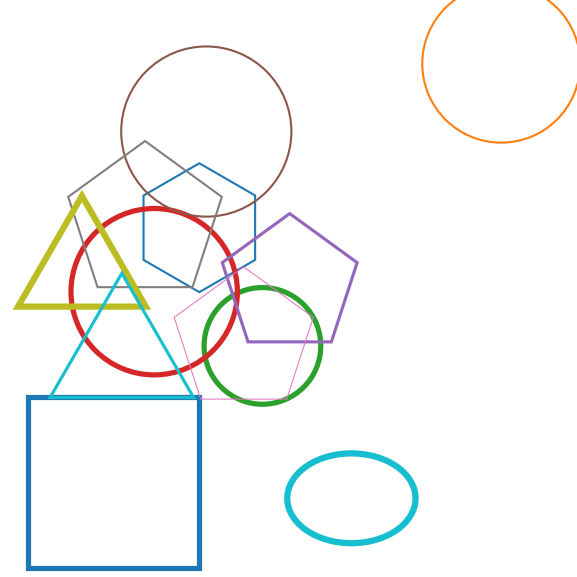[{"shape": "hexagon", "thickness": 1, "radius": 0.56, "center": [0.345, 0.605]}, {"shape": "square", "thickness": 2.5, "radius": 0.74, "center": [0.197, 0.164]}, {"shape": "circle", "thickness": 1, "radius": 0.68, "center": [0.868, 0.889]}, {"shape": "circle", "thickness": 2.5, "radius": 0.51, "center": [0.454, 0.4]}, {"shape": "circle", "thickness": 2.5, "radius": 0.72, "center": [0.267, 0.494]}, {"shape": "pentagon", "thickness": 1.5, "radius": 0.61, "center": [0.502, 0.506]}, {"shape": "circle", "thickness": 1, "radius": 0.74, "center": [0.357, 0.771]}, {"shape": "pentagon", "thickness": 0.5, "radius": 0.63, "center": [0.422, 0.41]}, {"shape": "pentagon", "thickness": 1, "radius": 0.7, "center": [0.251, 0.615]}, {"shape": "triangle", "thickness": 3, "radius": 0.64, "center": [0.142, 0.532]}, {"shape": "triangle", "thickness": 1.5, "radius": 0.72, "center": [0.211, 0.382]}, {"shape": "oval", "thickness": 3, "radius": 0.56, "center": [0.608, 0.136]}]